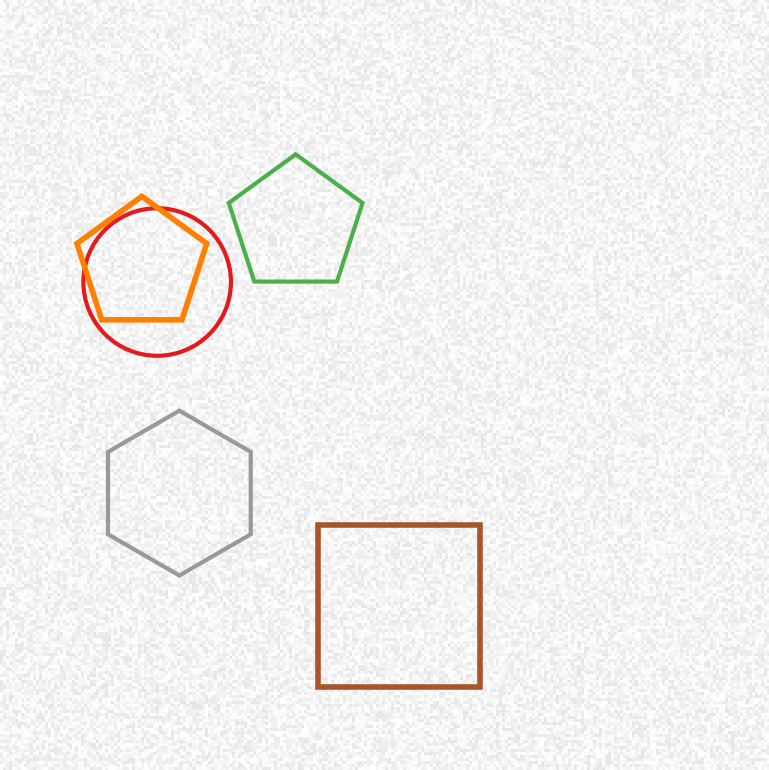[{"shape": "circle", "thickness": 1.5, "radius": 0.48, "center": [0.204, 0.634]}, {"shape": "pentagon", "thickness": 1.5, "radius": 0.46, "center": [0.384, 0.708]}, {"shape": "pentagon", "thickness": 2, "radius": 0.44, "center": [0.184, 0.656]}, {"shape": "square", "thickness": 2, "radius": 0.53, "center": [0.518, 0.213]}, {"shape": "hexagon", "thickness": 1.5, "radius": 0.54, "center": [0.233, 0.36]}]